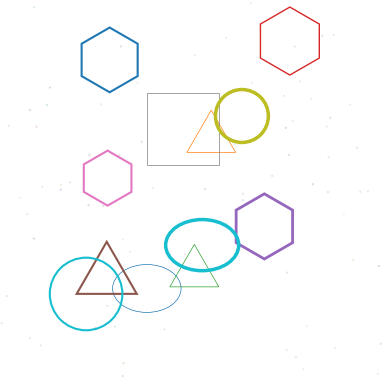[{"shape": "hexagon", "thickness": 1.5, "radius": 0.42, "center": [0.285, 0.844]}, {"shape": "oval", "thickness": 0.5, "radius": 0.44, "center": [0.381, 0.251]}, {"shape": "triangle", "thickness": 0.5, "radius": 0.37, "center": [0.549, 0.641]}, {"shape": "triangle", "thickness": 0.5, "radius": 0.37, "center": [0.505, 0.292]}, {"shape": "hexagon", "thickness": 1, "radius": 0.44, "center": [0.753, 0.893]}, {"shape": "hexagon", "thickness": 2, "radius": 0.42, "center": [0.687, 0.412]}, {"shape": "triangle", "thickness": 1.5, "radius": 0.45, "center": [0.277, 0.282]}, {"shape": "hexagon", "thickness": 1.5, "radius": 0.36, "center": [0.28, 0.537]}, {"shape": "square", "thickness": 0.5, "radius": 0.47, "center": [0.476, 0.665]}, {"shape": "circle", "thickness": 2.5, "radius": 0.34, "center": [0.628, 0.699]}, {"shape": "oval", "thickness": 2.5, "radius": 0.47, "center": [0.525, 0.363]}, {"shape": "circle", "thickness": 1.5, "radius": 0.47, "center": [0.224, 0.236]}]